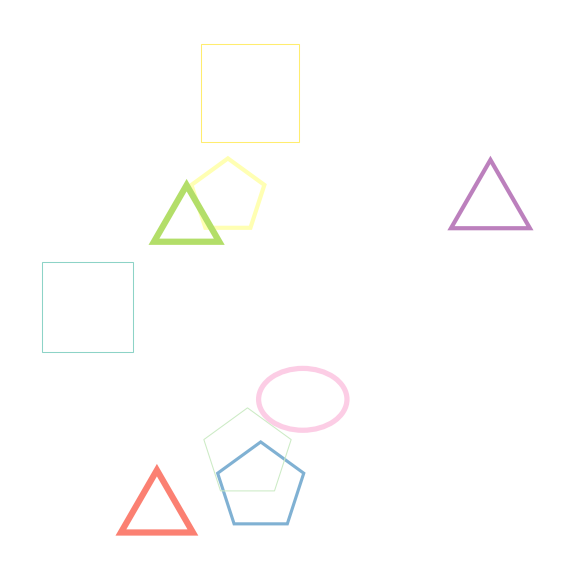[{"shape": "square", "thickness": 0.5, "radius": 0.39, "center": [0.151, 0.467]}, {"shape": "pentagon", "thickness": 2, "radius": 0.33, "center": [0.395, 0.658]}, {"shape": "triangle", "thickness": 3, "radius": 0.36, "center": [0.272, 0.113]}, {"shape": "pentagon", "thickness": 1.5, "radius": 0.39, "center": [0.451, 0.155]}, {"shape": "triangle", "thickness": 3, "radius": 0.33, "center": [0.323, 0.613]}, {"shape": "oval", "thickness": 2.5, "radius": 0.38, "center": [0.524, 0.308]}, {"shape": "triangle", "thickness": 2, "radius": 0.39, "center": [0.849, 0.643]}, {"shape": "pentagon", "thickness": 0.5, "radius": 0.4, "center": [0.429, 0.213]}, {"shape": "square", "thickness": 0.5, "radius": 0.42, "center": [0.433, 0.838]}]